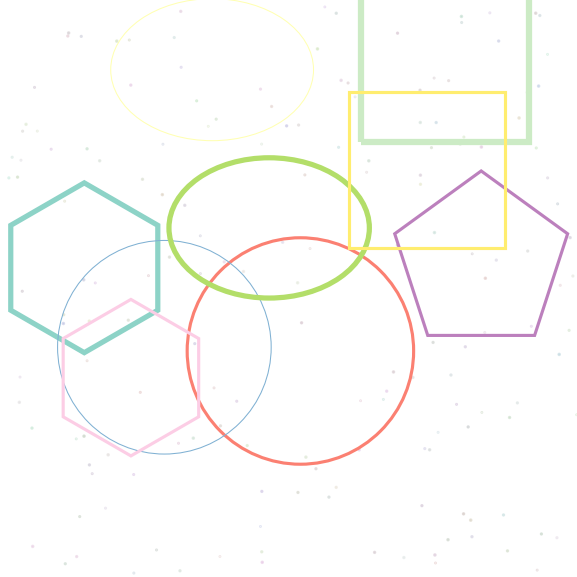[{"shape": "hexagon", "thickness": 2.5, "radius": 0.73, "center": [0.146, 0.535]}, {"shape": "oval", "thickness": 0.5, "radius": 0.88, "center": [0.367, 0.878]}, {"shape": "circle", "thickness": 1.5, "radius": 0.98, "center": [0.52, 0.391]}, {"shape": "circle", "thickness": 0.5, "radius": 0.92, "center": [0.285, 0.398]}, {"shape": "oval", "thickness": 2.5, "radius": 0.87, "center": [0.466, 0.604]}, {"shape": "hexagon", "thickness": 1.5, "radius": 0.68, "center": [0.227, 0.345]}, {"shape": "pentagon", "thickness": 1.5, "radius": 0.79, "center": [0.833, 0.546]}, {"shape": "square", "thickness": 3, "radius": 0.73, "center": [0.77, 0.899]}, {"shape": "square", "thickness": 1.5, "radius": 0.68, "center": [0.739, 0.705]}]